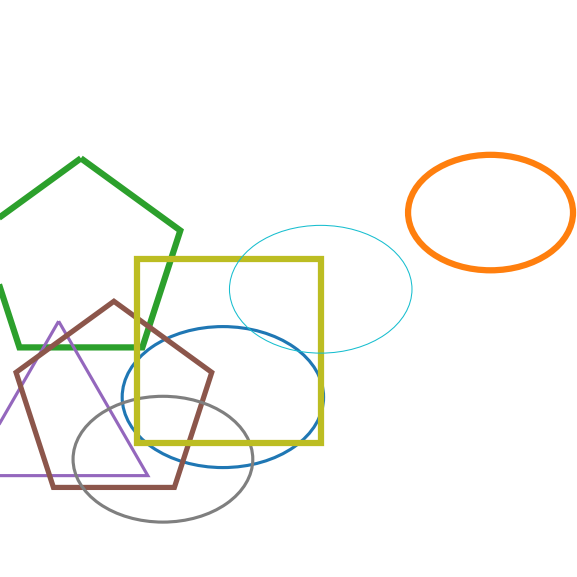[{"shape": "oval", "thickness": 1.5, "radius": 0.87, "center": [0.386, 0.312]}, {"shape": "oval", "thickness": 3, "radius": 0.71, "center": [0.849, 0.631]}, {"shape": "pentagon", "thickness": 3, "radius": 0.91, "center": [0.14, 0.544]}, {"shape": "triangle", "thickness": 1.5, "radius": 0.89, "center": [0.102, 0.265]}, {"shape": "pentagon", "thickness": 2.5, "radius": 0.89, "center": [0.197, 0.299]}, {"shape": "oval", "thickness": 1.5, "radius": 0.78, "center": [0.282, 0.204]}, {"shape": "square", "thickness": 3, "radius": 0.8, "center": [0.396, 0.391]}, {"shape": "oval", "thickness": 0.5, "radius": 0.79, "center": [0.555, 0.498]}]